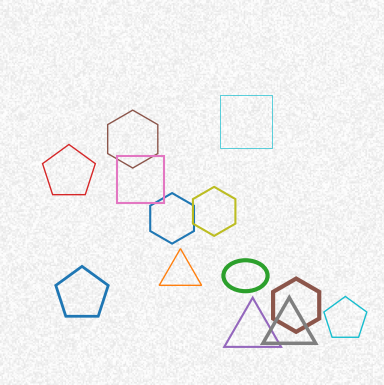[{"shape": "hexagon", "thickness": 1.5, "radius": 0.33, "center": [0.447, 0.433]}, {"shape": "pentagon", "thickness": 2, "radius": 0.36, "center": [0.213, 0.236]}, {"shape": "triangle", "thickness": 1, "radius": 0.32, "center": [0.469, 0.291]}, {"shape": "oval", "thickness": 3, "radius": 0.29, "center": [0.638, 0.284]}, {"shape": "pentagon", "thickness": 1, "radius": 0.36, "center": [0.179, 0.553]}, {"shape": "triangle", "thickness": 1.5, "radius": 0.43, "center": [0.656, 0.142]}, {"shape": "hexagon", "thickness": 3, "radius": 0.35, "center": [0.769, 0.207]}, {"shape": "hexagon", "thickness": 1, "radius": 0.38, "center": [0.345, 0.639]}, {"shape": "square", "thickness": 1.5, "radius": 0.31, "center": [0.364, 0.534]}, {"shape": "triangle", "thickness": 2.5, "radius": 0.4, "center": [0.751, 0.148]}, {"shape": "hexagon", "thickness": 1.5, "radius": 0.32, "center": [0.556, 0.451]}, {"shape": "pentagon", "thickness": 1, "radius": 0.29, "center": [0.897, 0.171]}, {"shape": "square", "thickness": 0.5, "radius": 0.34, "center": [0.639, 0.685]}]